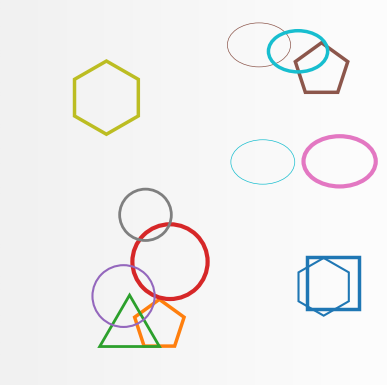[{"shape": "square", "thickness": 2.5, "radius": 0.34, "center": [0.859, 0.265]}, {"shape": "hexagon", "thickness": 1.5, "radius": 0.37, "center": [0.835, 0.255]}, {"shape": "pentagon", "thickness": 2.5, "radius": 0.34, "center": [0.411, 0.155]}, {"shape": "triangle", "thickness": 2, "radius": 0.45, "center": [0.334, 0.144]}, {"shape": "circle", "thickness": 3, "radius": 0.49, "center": [0.439, 0.32]}, {"shape": "circle", "thickness": 1.5, "radius": 0.4, "center": [0.319, 0.231]}, {"shape": "oval", "thickness": 0.5, "radius": 0.41, "center": [0.668, 0.883]}, {"shape": "pentagon", "thickness": 2.5, "radius": 0.36, "center": [0.83, 0.818]}, {"shape": "oval", "thickness": 3, "radius": 0.47, "center": [0.876, 0.581]}, {"shape": "circle", "thickness": 2, "radius": 0.33, "center": [0.375, 0.442]}, {"shape": "hexagon", "thickness": 2.5, "radius": 0.48, "center": [0.275, 0.746]}, {"shape": "oval", "thickness": 2.5, "radius": 0.38, "center": [0.769, 0.867]}, {"shape": "oval", "thickness": 0.5, "radius": 0.41, "center": [0.678, 0.579]}]